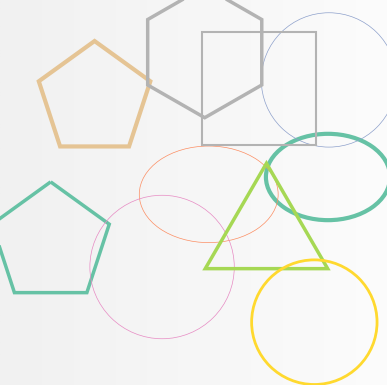[{"shape": "pentagon", "thickness": 2.5, "radius": 0.8, "center": [0.131, 0.369]}, {"shape": "oval", "thickness": 3, "radius": 0.8, "center": [0.846, 0.54]}, {"shape": "oval", "thickness": 0.5, "radius": 0.9, "center": [0.539, 0.495]}, {"shape": "circle", "thickness": 0.5, "radius": 0.87, "center": [0.849, 0.792]}, {"shape": "circle", "thickness": 0.5, "radius": 0.93, "center": [0.418, 0.306]}, {"shape": "triangle", "thickness": 2.5, "radius": 0.91, "center": [0.688, 0.393]}, {"shape": "circle", "thickness": 2, "radius": 0.81, "center": [0.811, 0.163]}, {"shape": "pentagon", "thickness": 3, "radius": 0.76, "center": [0.244, 0.742]}, {"shape": "hexagon", "thickness": 2.5, "radius": 0.85, "center": [0.528, 0.864]}, {"shape": "square", "thickness": 1.5, "radius": 0.73, "center": [0.668, 0.77]}]